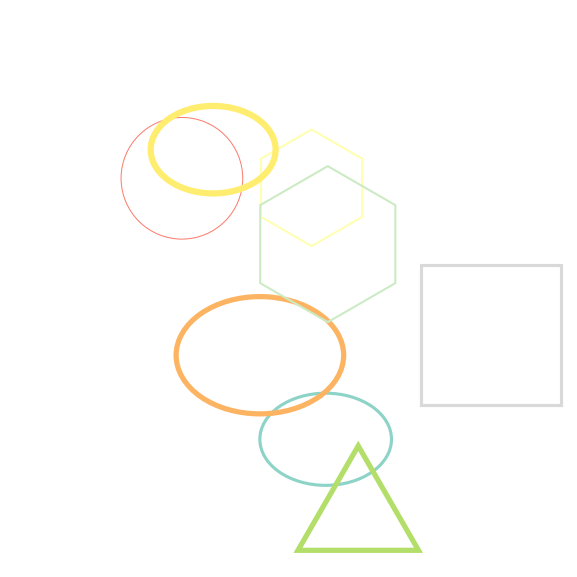[{"shape": "oval", "thickness": 1.5, "radius": 0.57, "center": [0.564, 0.238]}, {"shape": "hexagon", "thickness": 1, "radius": 0.51, "center": [0.54, 0.674]}, {"shape": "circle", "thickness": 0.5, "radius": 0.53, "center": [0.315, 0.69]}, {"shape": "oval", "thickness": 2.5, "radius": 0.73, "center": [0.45, 0.384]}, {"shape": "triangle", "thickness": 2.5, "radius": 0.6, "center": [0.62, 0.106]}, {"shape": "square", "thickness": 1.5, "radius": 0.6, "center": [0.85, 0.419]}, {"shape": "hexagon", "thickness": 1, "radius": 0.68, "center": [0.568, 0.576]}, {"shape": "oval", "thickness": 3, "radius": 0.54, "center": [0.369, 0.74]}]